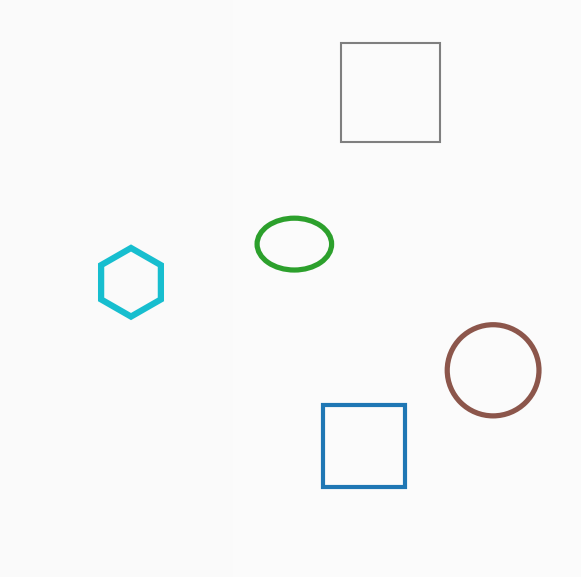[{"shape": "square", "thickness": 2, "radius": 0.35, "center": [0.626, 0.227]}, {"shape": "oval", "thickness": 2.5, "radius": 0.32, "center": [0.506, 0.576]}, {"shape": "circle", "thickness": 2.5, "radius": 0.39, "center": [0.848, 0.358]}, {"shape": "square", "thickness": 1, "radius": 0.43, "center": [0.672, 0.839]}, {"shape": "hexagon", "thickness": 3, "radius": 0.3, "center": [0.225, 0.51]}]